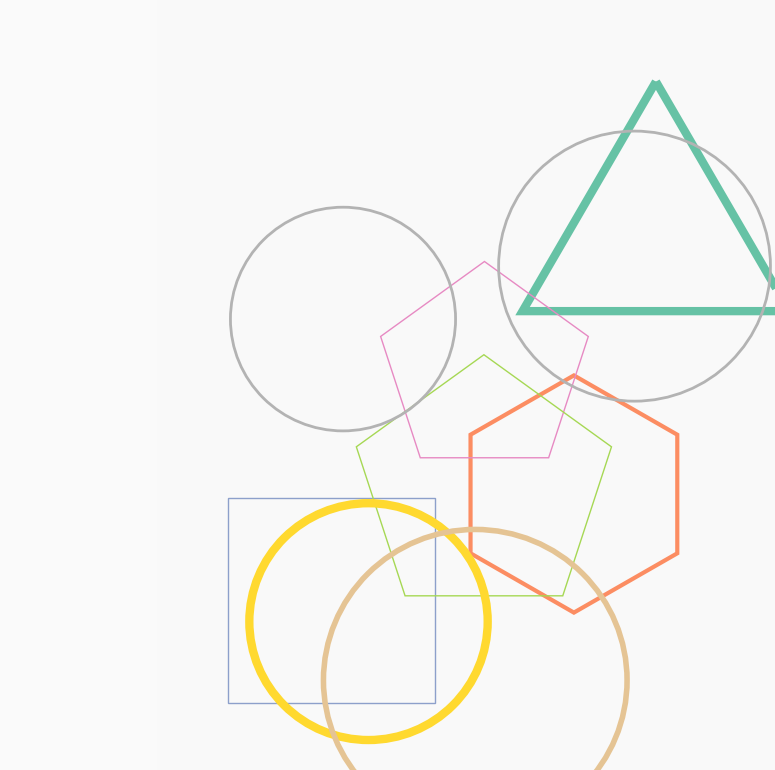[{"shape": "triangle", "thickness": 3, "radius": 0.99, "center": [0.846, 0.695]}, {"shape": "hexagon", "thickness": 1.5, "radius": 0.77, "center": [0.741, 0.358]}, {"shape": "square", "thickness": 0.5, "radius": 0.67, "center": [0.428, 0.22]}, {"shape": "pentagon", "thickness": 0.5, "radius": 0.7, "center": [0.625, 0.519]}, {"shape": "pentagon", "thickness": 0.5, "radius": 0.87, "center": [0.624, 0.366]}, {"shape": "circle", "thickness": 3, "radius": 0.77, "center": [0.475, 0.193]}, {"shape": "circle", "thickness": 2, "radius": 0.98, "center": [0.613, 0.117]}, {"shape": "circle", "thickness": 1, "radius": 0.73, "center": [0.443, 0.586]}, {"shape": "circle", "thickness": 1, "radius": 0.88, "center": [0.819, 0.654]}]